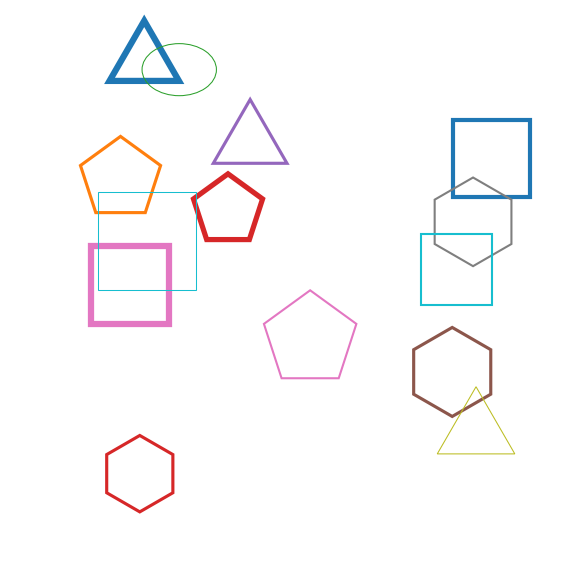[{"shape": "triangle", "thickness": 3, "radius": 0.35, "center": [0.25, 0.894]}, {"shape": "square", "thickness": 2, "radius": 0.33, "center": [0.851, 0.725]}, {"shape": "pentagon", "thickness": 1.5, "radius": 0.36, "center": [0.209, 0.69]}, {"shape": "oval", "thickness": 0.5, "radius": 0.32, "center": [0.31, 0.879]}, {"shape": "pentagon", "thickness": 2.5, "radius": 0.31, "center": [0.395, 0.635]}, {"shape": "hexagon", "thickness": 1.5, "radius": 0.33, "center": [0.242, 0.179]}, {"shape": "triangle", "thickness": 1.5, "radius": 0.37, "center": [0.433, 0.753]}, {"shape": "hexagon", "thickness": 1.5, "radius": 0.39, "center": [0.783, 0.355]}, {"shape": "square", "thickness": 3, "radius": 0.34, "center": [0.225, 0.506]}, {"shape": "pentagon", "thickness": 1, "radius": 0.42, "center": [0.537, 0.412]}, {"shape": "hexagon", "thickness": 1, "radius": 0.38, "center": [0.819, 0.615]}, {"shape": "triangle", "thickness": 0.5, "radius": 0.39, "center": [0.824, 0.252]}, {"shape": "square", "thickness": 0.5, "radius": 0.42, "center": [0.255, 0.582]}, {"shape": "square", "thickness": 1, "radius": 0.31, "center": [0.791, 0.533]}]